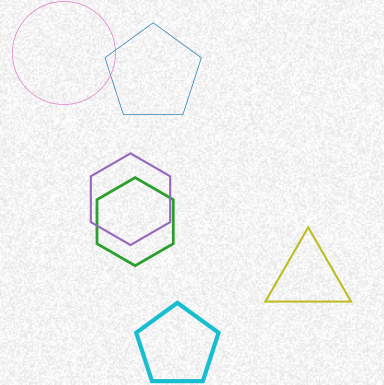[{"shape": "pentagon", "thickness": 0.5, "radius": 0.66, "center": [0.398, 0.809]}, {"shape": "hexagon", "thickness": 2, "radius": 0.57, "center": [0.351, 0.424]}, {"shape": "hexagon", "thickness": 1.5, "radius": 0.6, "center": [0.339, 0.483]}, {"shape": "circle", "thickness": 0.5, "radius": 0.67, "center": [0.166, 0.862]}, {"shape": "triangle", "thickness": 1.5, "radius": 0.64, "center": [0.801, 0.281]}, {"shape": "pentagon", "thickness": 3, "radius": 0.56, "center": [0.461, 0.101]}]